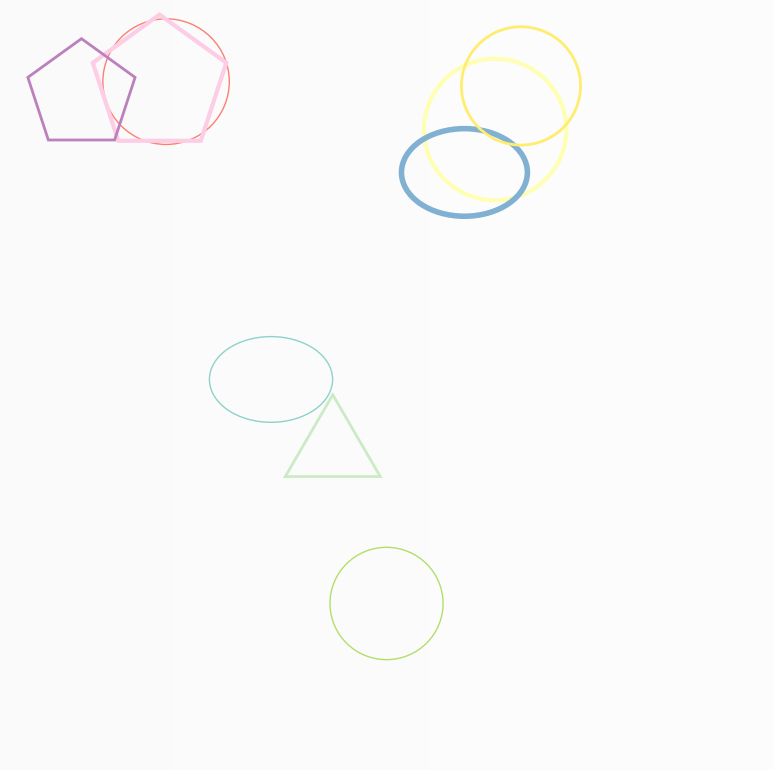[{"shape": "oval", "thickness": 0.5, "radius": 0.4, "center": [0.35, 0.507]}, {"shape": "circle", "thickness": 1.5, "radius": 0.46, "center": [0.639, 0.832]}, {"shape": "circle", "thickness": 0.5, "radius": 0.41, "center": [0.214, 0.894]}, {"shape": "oval", "thickness": 2, "radius": 0.41, "center": [0.599, 0.776]}, {"shape": "circle", "thickness": 0.5, "radius": 0.36, "center": [0.499, 0.216]}, {"shape": "pentagon", "thickness": 1.5, "radius": 0.45, "center": [0.206, 0.89]}, {"shape": "pentagon", "thickness": 1, "radius": 0.36, "center": [0.105, 0.877]}, {"shape": "triangle", "thickness": 1, "radius": 0.35, "center": [0.429, 0.416]}, {"shape": "circle", "thickness": 1, "radius": 0.38, "center": [0.672, 0.888]}]